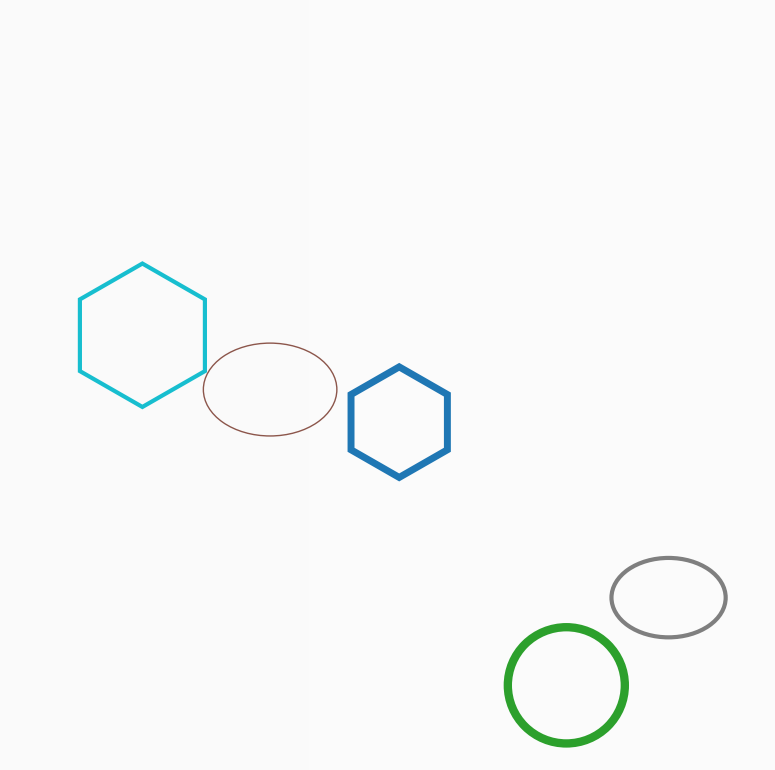[{"shape": "hexagon", "thickness": 2.5, "radius": 0.36, "center": [0.515, 0.452]}, {"shape": "circle", "thickness": 3, "radius": 0.38, "center": [0.731, 0.11]}, {"shape": "oval", "thickness": 0.5, "radius": 0.43, "center": [0.349, 0.494]}, {"shape": "oval", "thickness": 1.5, "radius": 0.37, "center": [0.863, 0.224]}, {"shape": "hexagon", "thickness": 1.5, "radius": 0.47, "center": [0.184, 0.565]}]